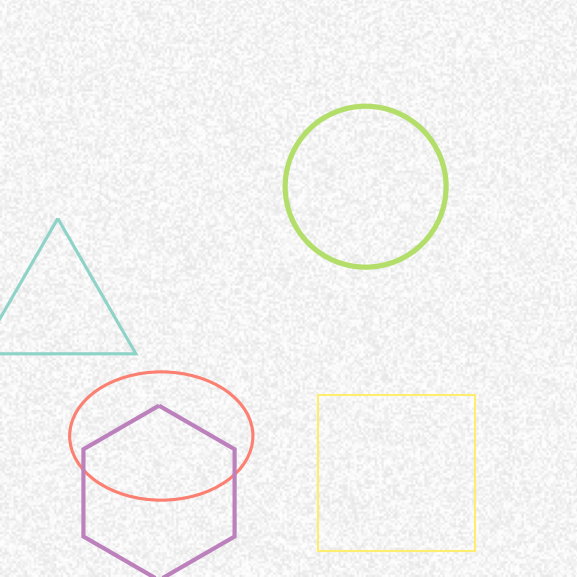[{"shape": "triangle", "thickness": 1.5, "radius": 0.78, "center": [0.1, 0.465]}, {"shape": "oval", "thickness": 1.5, "radius": 0.79, "center": [0.279, 0.244]}, {"shape": "circle", "thickness": 2.5, "radius": 0.7, "center": [0.633, 0.676]}, {"shape": "hexagon", "thickness": 2, "radius": 0.76, "center": [0.275, 0.146]}, {"shape": "square", "thickness": 1, "radius": 0.68, "center": [0.687, 0.18]}]